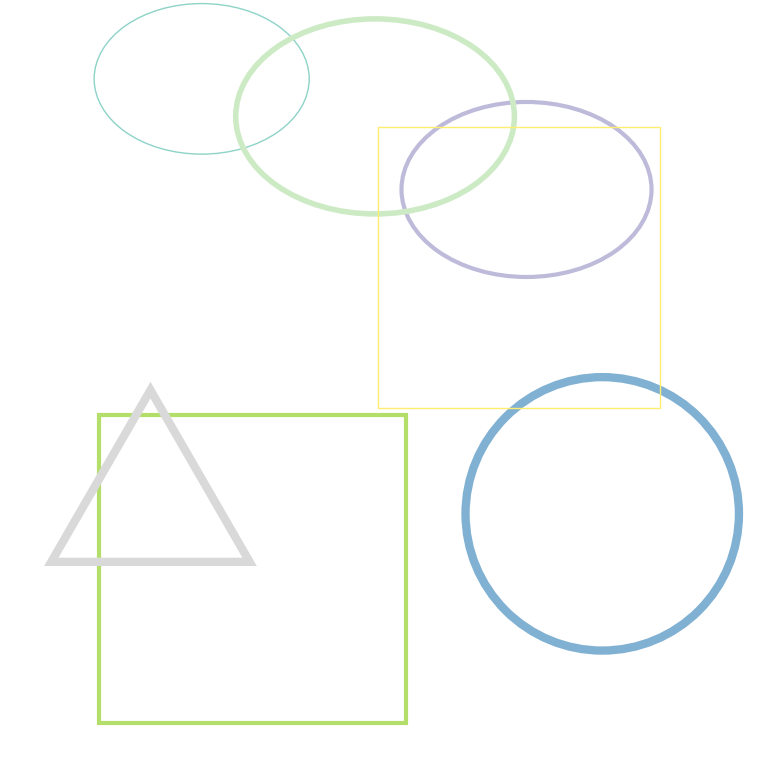[{"shape": "oval", "thickness": 0.5, "radius": 0.7, "center": [0.262, 0.898]}, {"shape": "oval", "thickness": 1.5, "radius": 0.81, "center": [0.684, 0.754]}, {"shape": "circle", "thickness": 3, "radius": 0.89, "center": [0.782, 0.333]}, {"shape": "square", "thickness": 1.5, "radius": 1.0, "center": [0.328, 0.261]}, {"shape": "triangle", "thickness": 3, "radius": 0.74, "center": [0.195, 0.345]}, {"shape": "oval", "thickness": 2, "radius": 0.9, "center": [0.487, 0.849]}, {"shape": "square", "thickness": 0.5, "radius": 0.91, "center": [0.674, 0.652]}]